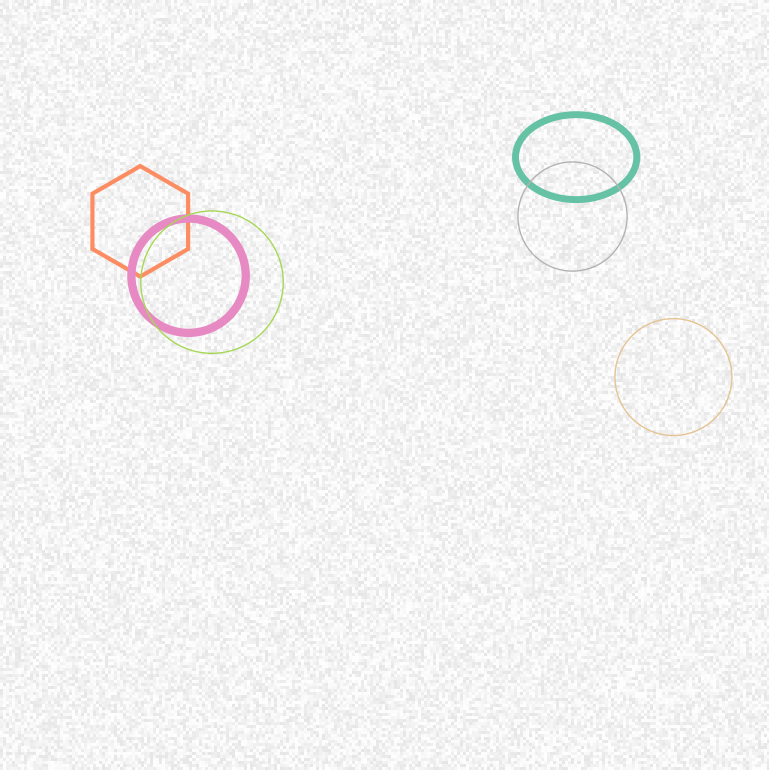[{"shape": "oval", "thickness": 2.5, "radius": 0.39, "center": [0.748, 0.796]}, {"shape": "hexagon", "thickness": 1.5, "radius": 0.36, "center": [0.182, 0.713]}, {"shape": "circle", "thickness": 3, "radius": 0.37, "center": [0.245, 0.642]}, {"shape": "circle", "thickness": 0.5, "radius": 0.46, "center": [0.275, 0.634]}, {"shape": "circle", "thickness": 0.5, "radius": 0.38, "center": [0.875, 0.51]}, {"shape": "circle", "thickness": 0.5, "radius": 0.35, "center": [0.744, 0.719]}]